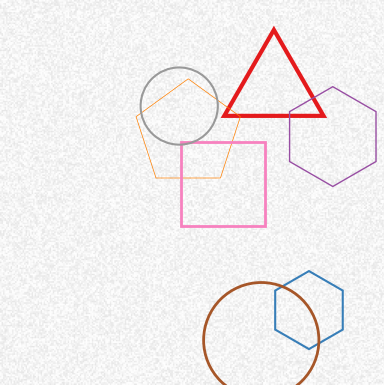[{"shape": "triangle", "thickness": 3, "radius": 0.74, "center": [0.711, 0.774]}, {"shape": "hexagon", "thickness": 1.5, "radius": 0.51, "center": [0.803, 0.195]}, {"shape": "hexagon", "thickness": 1, "radius": 0.65, "center": [0.864, 0.645]}, {"shape": "pentagon", "thickness": 0.5, "radius": 0.71, "center": [0.489, 0.653]}, {"shape": "circle", "thickness": 2, "radius": 0.75, "center": [0.679, 0.116]}, {"shape": "square", "thickness": 2, "radius": 0.55, "center": [0.579, 0.523]}, {"shape": "circle", "thickness": 1.5, "radius": 0.5, "center": [0.465, 0.725]}]